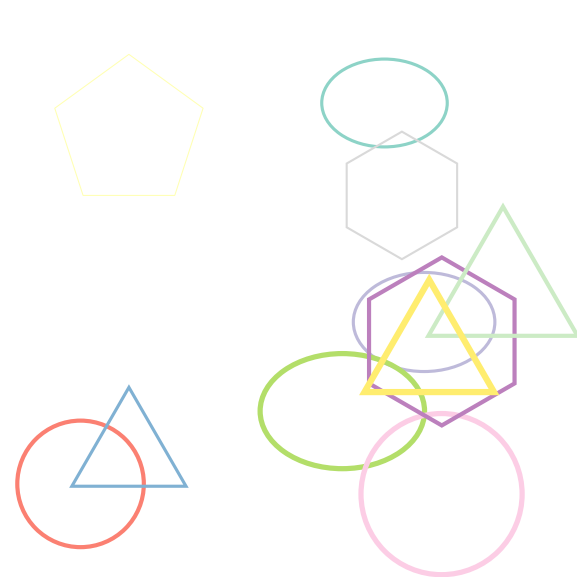[{"shape": "oval", "thickness": 1.5, "radius": 0.54, "center": [0.666, 0.821]}, {"shape": "pentagon", "thickness": 0.5, "radius": 0.68, "center": [0.223, 0.77]}, {"shape": "oval", "thickness": 1.5, "radius": 0.61, "center": [0.734, 0.442]}, {"shape": "circle", "thickness": 2, "radius": 0.55, "center": [0.14, 0.161]}, {"shape": "triangle", "thickness": 1.5, "radius": 0.57, "center": [0.223, 0.214]}, {"shape": "oval", "thickness": 2.5, "radius": 0.71, "center": [0.593, 0.287]}, {"shape": "circle", "thickness": 2.5, "radius": 0.7, "center": [0.765, 0.144]}, {"shape": "hexagon", "thickness": 1, "radius": 0.55, "center": [0.696, 0.661]}, {"shape": "hexagon", "thickness": 2, "radius": 0.73, "center": [0.765, 0.408]}, {"shape": "triangle", "thickness": 2, "radius": 0.75, "center": [0.871, 0.492]}, {"shape": "triangle", "thickness": 3, "radius": 0.65, "center": [0.743, 0.385]}]